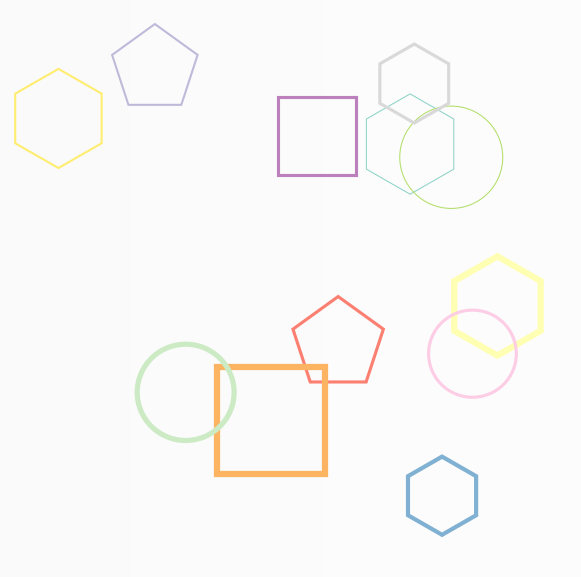[{"shape": "hexagon", "thickness": 0.5, "radius": 0.43, "center": [0.706, 0.75]}, {"shape": "hexagon", "thickness": 3, "radius": 0.43, "center": [0.856, 0.469]}, {"shape": "pentagon", "thickness": 1, "radius": 0.39, "center": [0.266, 0.88]}, {"shape": "pentagon", "thickness": 1.5, "radius": 0.41, "center": [0.582, 0.404]}, {"shape": "hexagon", "thickness": 2, "radius": 0.34, "center": [0.761, 0.141]}, {"shape": "square", "thickness": 3, "radius": 0.46, "center": [0.467, 0.271]}, {"shape": "circle", "thickness": 0.5, "radius": 0.44, "center": [0.776, 0.727]}, {"shape": "circle", "thickness": 1.5, "radius": 0.38, "center": [0.813, 0.387]}, {"shape": "hexagon", "thickness": 1.5, "radius": 0.34, "center": [0.713, 0.854]}, {"shape": "square", "thickness": 1.5, "radius": 0.34, "center": [0.545, 0.763]}, {"shape": "circle", "thickness": 2.5, "radius": 0.42, "center": [0.319, 0.32]}, {"shape": "hexagon", "thickness": 1, "radius": 0.43, "center": [0.101, 0.794]}]